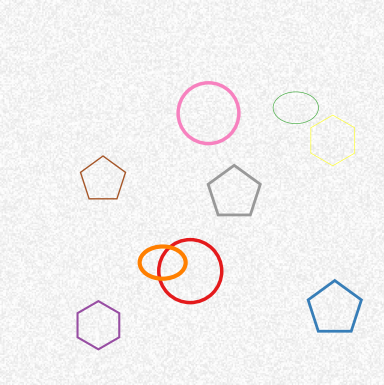[{"shape": "circle", "thickness": 2.5, "radius": 0.41, "center": [0.494, 0.296]}, {"shape": "pentagon", "thickness": 2, "radius": 0.36, "center": [0.87, 0.199]}, {"shape": "oval", "thickness": 0.5, "radius": 0.29, "center": [0.768, 0.72]}, {"shape": "hexagon", "thickness": 1.5, "radius": 0.31, "center": [0.256, 0.155]}, {"shape": "oval", "thickness": 3, "radius": 0.3, "center": [0.422, 0.318]}, {"shape": "hexagon", "thickness": 0.5, "radius": 0.33, "center": [0.864, 0.635]}, {"shape": "pentagon", "thickness": 1, "radius": 0.31, "center": [0.268, 0.533]}, {"shape": "circle", "thickness": 2.5, "radius": 0.39, "center": [0.542, 0.706]}, {"shape": "pentagon", "thickness": 2, "radius": 0.36, "center": [0.608, 0.499]}]